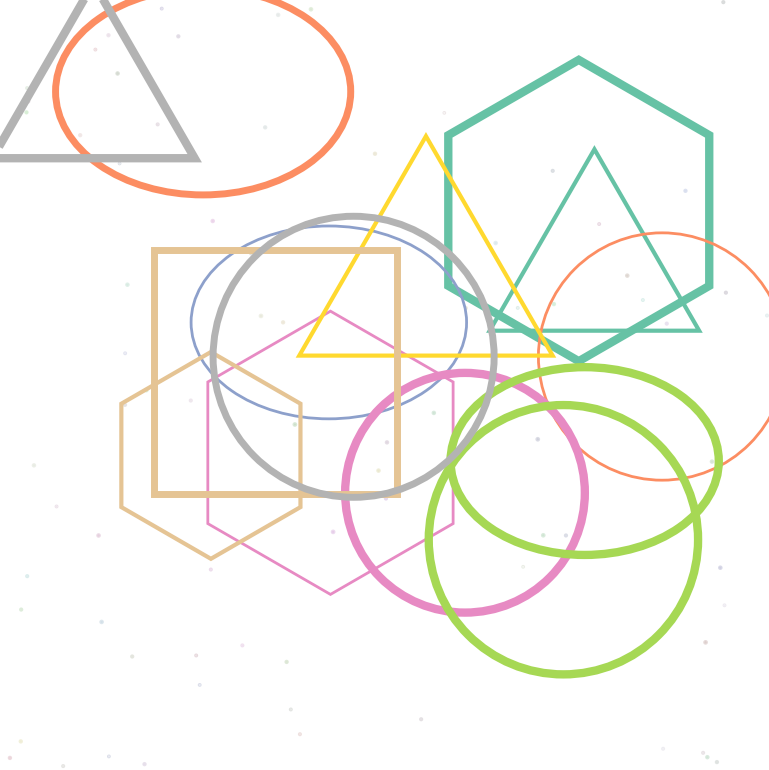[{"shape": "hexagon", "thickness": 3, "radius": 0.98, "center": [0.752, 0.727]}, {"shape": "triangle", "thickness": 1.5, "radius": 0.79, "center": [0.772, 0.649]}, {"shape": "oval", "thickness": 2.5, "radius": 0.96, "center": [0.264, 0.881]}, {"shape": "circle", "thickness": 1, "radius": 0.8, "center": [0.86, 0.537]}, {"shape": "oval", "thickness": 1, "radius": 0.89, "center": [0.427, 0.581]}, {"shape": "hexagon", "thickness": 1, "radius": 0.92, "center": [0.429, 0.412]}, {"shape": "circle", "thickness": 3, "radius": 0.78, "center": [0.604, 0.36]}, {"shape": "oval", "thickness": 3, "radius": 0.87, "center": [0.759, 0.401]}, {"shape": "circle", "thickness": 3, "radius": 0.87, "center": [0.732, 0.299]}, {"shape": "triangle", "thickness": 1.5, "radius": 0.95, "center": [0.553, 0.633]}, {"shape": "hexagon", "thickness": 1.5, "radius": 0.67, "center": [0.274, 0.409]}, {"shape": "square", "thickness": 2.5, "radius": 0.79, "center": [0.358, 0.516]}, {"shape": "triangle", "thickness": 3, "radius": 0.76, "center": [0.121, 0.87]}, {"shape": "circle", "thickness": 2.5, "radius": 0.91, "center": [0.459, 0.537]}]